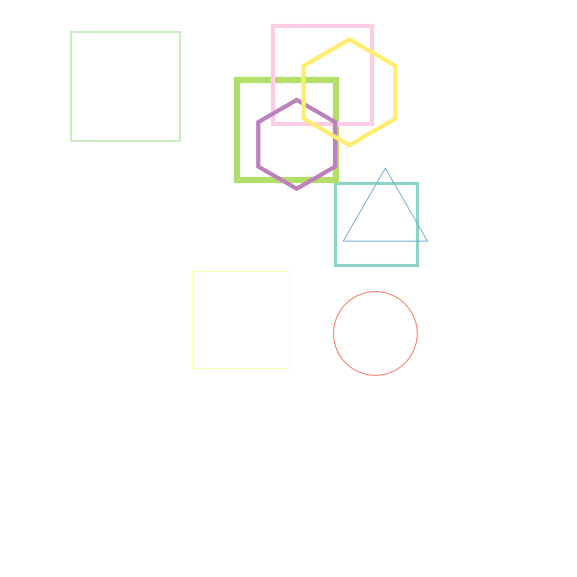[{"shape": "square", "thickness": 1.5, "radius": 0.35, "center": [0.651, 0.612]}, {"shape": "square", "thickness": 0.5, "radius": 0.42, "center": [0.416, 0.445]}, {"shape": "circle", "thickness": 0.5, "radius": 0.36, "center": [0.65, 0.422]}, {"shape": "triangle", "thickness": 0.5, "radius": 0.42, "center": [0.667, 0.624]}, {"shape": "square", "thickness": 3, "radius": 0.43, "center": [0.496, 0.774]}, {"shape": "square", "thickness": 2, "radius": 0.43, "center": [0.559, 0.869]}, {"shape": "hexagon", "thickness": 2, "radius": 0.38, "center": [0.514, 0.749]}, {"shape": "square", "thickness": 1, "radius": 0.47, "center": [0.217, 0.85]}, {"shape": "hexagon", "thickness": 2, "radius": 0.46, "center": [0.605, 0.839]}]